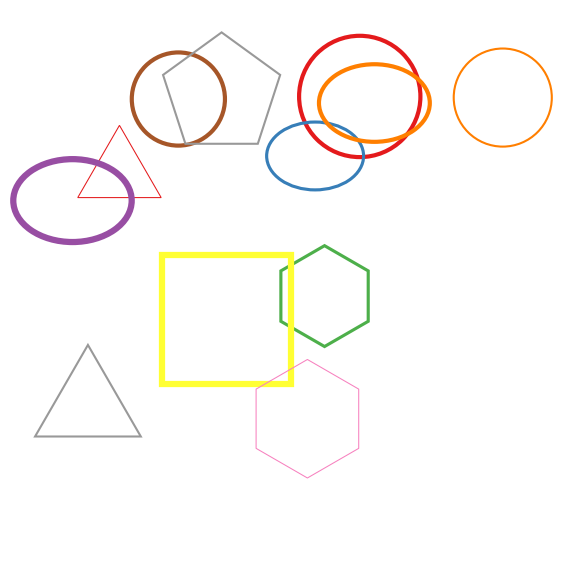[{"shape": "triangle", "thickness": 0.5, "radius": 0.42, "center": [0.207, 0.699]}, {"shape": "circle", "thickness": 2, "radius": 0.53, "center": [0.623, 0.832]}, {"shape": "oval", "thickness": 1.5, "radius": 0.42, "center": [0.546, 0.729]}, {"shape": "hexagon", "thickness": 1.5, "radius": 0.44, "center": [0.562, 0.486]}, {"shape": "oval", "thickness": 3, "radius": 0.51, "center": [0.126, 0.652]}, {"shape": "oval", "thickness": 2, "radius": 0.48, "center": [0.648, 0.821]}, {"shape": "circle", "thickness": 1, "radius": 0.42, "center": [0.871, 0.83]}, {"shape": "square", "thickness": 3, "radius": 0.56, "center": [0.392, 0.446]}, {"shape": "circle", "thickness": 2, "radius": 0.4, "center": [0.309, 0.828]}, {"shape": "hexagon", "thickness": 0.5, "radius": 0.51, "center": [0.532, 0.274]}, {"shape": "triangle", "thickness": 1, "radius": 0.53, "center": [0.152, 0.296]}, {"shape": "pentagon", "thickness": 1, "radius": 0.53, "center": [0.384, 0.836]}]